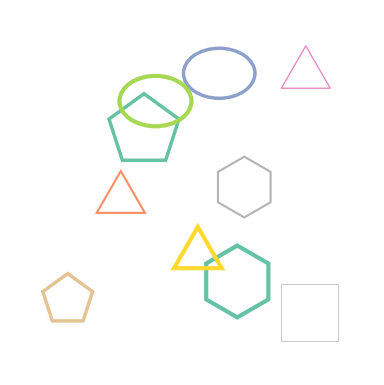[{"shape": "hexagon", "thickness": 3, "radius": 0.47, "center": [0.616, 0.269]}, {"shape": "pentagon", "thickness": 2.5, "radius": 0.48, "center": [0.374, 0.661]}, {"shape": "triangle", "thickness": 1.5, "radius": 0.36, "center": [0.314, 0.483]}, {"shape": "oval", "thickness": 2.5, "radius": 0.46, "center": [0.569, 0.81]}, {"shape": "triangle", "thickness": 1, "radius": 0.37, "center": [0.794, 0.807]}, {"shape": "oval", "thickness": 3, "radius": 0.47, "center": [0.404, 0.737]}, {"shape": "triangle", "thickness": 3, "radius": 0.36, "center": [0.514, 0.339]}, {"shape": "pentagon", "thickness": 2.5, "radius": 0.34, "center": [0.176, 0.221]}, {"shape": "square", "thickness": 0.5, "radius": 0.37, "center": [0.803, 0.188]}, {"shape": "hexagon", "thickness": 1.5, "radius": 0.39, "center": [0.635, 0.514]}]